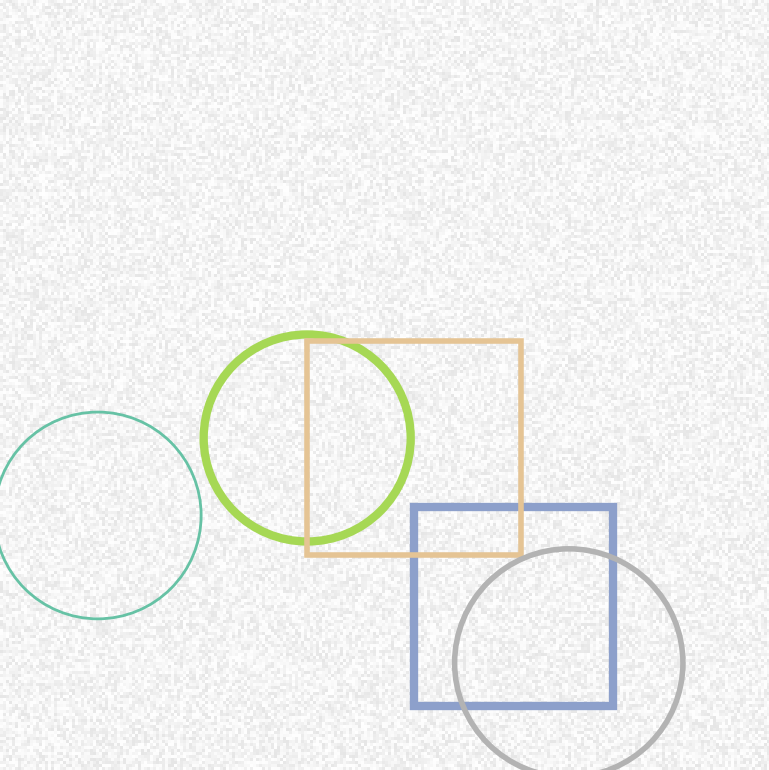[{"shape": "circle", "thickness": 1, "radius": 0.67, "center": [0.127, 0.331]}, {"shape": "square", "thickness": 3, "radius": 0.65, "center": [0.667, 0.212]}, {"shape": "circle", "thickness": 3, "radius": 0.67, "center": [0.399, 0.431]}, {"shape": "square", "thickness": 2, "radius": 0.7, "center": [0.538, 0.418]}, {"shape": "circle", "thickness": 2, "radius": 0.74, "center": [0.739, 0.139]}]